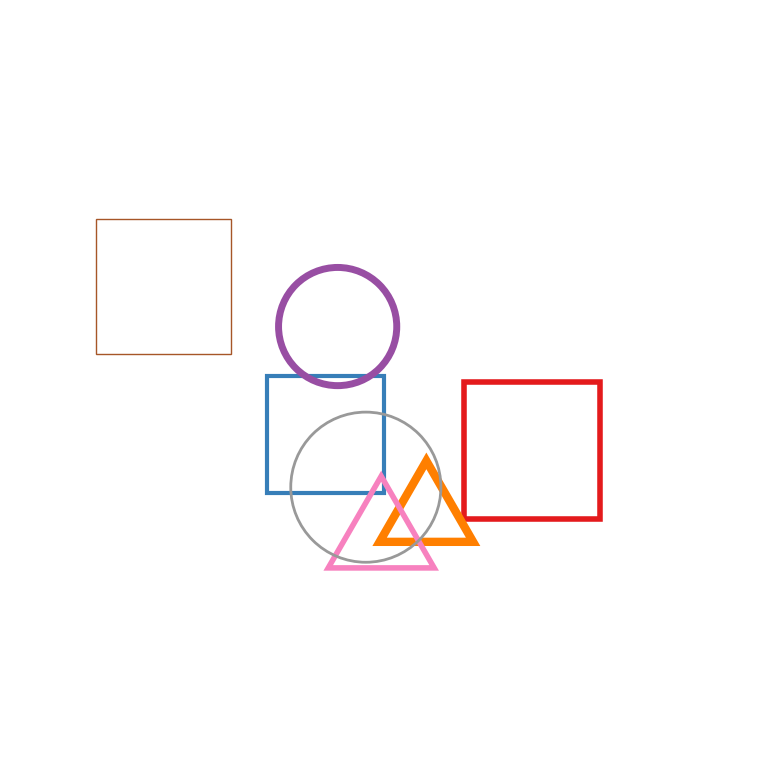[{"shape": "square", "thickness": 2, "radius": 0.44, "center": [0.691, 0.415]}, {"shape": "square", "thickness": 1.5, "radius": 0.38, "center": [0.423, 0.435]}, {"shape": "circle", "thickness": 2.5, "radius": 0.38, "center": [0.439, 0.576]}, {"shape": "triangle", "thickness": 3, "radius": 0.35, "center": [0.554, 0.331]}, {"shape": "square", "thickness": 0.5, "radius": 0.44, "center": [0.212, 0.628]}, {"shape": "triangle", "thickness": 2, "radius": 0.4, "center": [0.495, 0.302]}, {"shape": "circle", "thickness": 1, "radius": 0.49, "center": [0.475, 0.367]}]